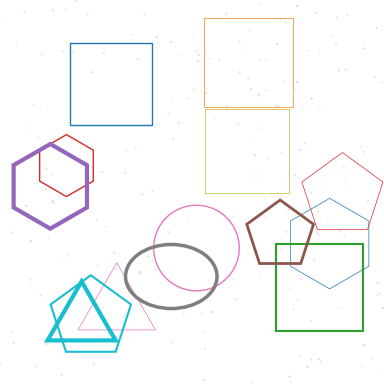[{"shape": "square", "thickness": 1, "radius": 0.54, "center": [0.288, 0.782]}, {"shape": "hexagon", "thickness": 0.5, "radius": 0.59, "center": [0.856, 0.367]}, {"shape": "square", "thickness": 0.5, "radius": 0.58, "center": [0.645, 0.838]}, {"shape": "square", "thickness": 1.5, "radius": 0.57, "center": [0.831, 0.254]}, {"shape": "hexagon", "thickness": 1, "radius": 0.4, "center": [0.173, 0.57]}, {"shape": "pentagon", "thickness": 0.5, "radius": 0.55, "center": [0.889, 0.493]}, {"shape": "hexagon", "thickness": 3, "radius": 0.55, "center": [0.131, 0.516]}, {"shape": "pentagon", "thickness": 2, "radius": 0.46, "center": [0.728, 0.389]}, {"shape": "triangle", "thickness": 0.5, "radius": 0.58, "center": [0.303, 0.201]}, {"shape": "circle", "thickness": 1, "radius": 0.56, "center": [0.51, 0.356]}, {"shape": "oval", "thickness": 2.5, "radius": 0.59, "center": [0.445, 0.282]}, {"shape": "square", "thickness": 0.5, "radius": 0.55, "center": [0.642, 0.608]}, {"shape": "triangle", "thickness": 3, "radius": 0.51, "center": [0.212, 0.167]}, {"shape": "pentagon", "thickness": 1.5, "radius": 0.55, "center": [0.236, 0.175]}]